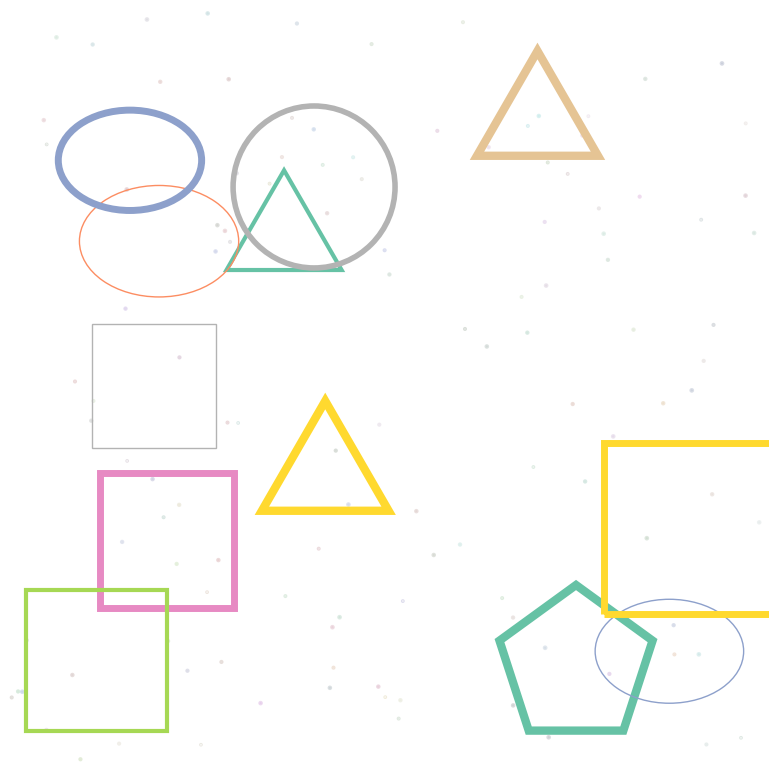[{"shape": "pentagon", "thickness": 3, "radius": 0.52, "center": [0.748, 0.136]}, {"shape": "triangle", "thickness": 1.5, "radius": 0.43, "center": [0.369, 0.692]}, {"shape": "oval", "thickness": 0.5, "radius": 0.52, "center": [0.207, 0.687]}, {"shape": "oval", "thickness": 2.5, "radius": 0.47, "center": [0.169, 0.792]}, {"shape": "oval", "thickness": 0.5, "radius": 0.48, "center": [0.869, 0.154]}, {"shape": "square", "thickness": 2.5, "radius": 0.44, "center": [0.217, 0.298]}, {"shape": "square", "thickness": 1.5, "radius": 0.46, "center": [0.125, 0.142]}, {"shape": "square", "thickness": 2.5, "radius": 0.55, "center": [0.896, 0.314]}, {"shape": "triangle", "thickness": 3, "radius": 0.48, "center": [0.422, 0.384]}, {"shape": "triangle", "thickness": 3, "radius": 0.45, "center": [0.698, 0.843]}, {"shape": "square", "thickness": 0.5, "radius": 0.4, "center": [0.2, 0.498]}, {"shape": "circle", "thickness": 2, "radius": 0.53, "center": [0.408, 0.757]}]